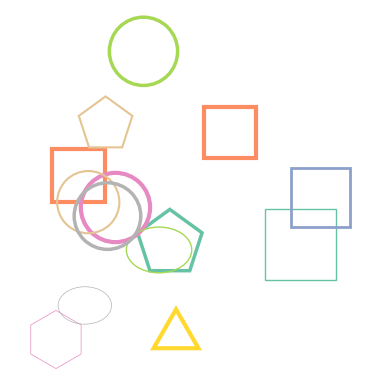[{"shape": "square", "thickness": 1, "radius": 0.46, "center": [0.779, 0.366]}, {"shape": "pentagon", "thickness": 2.5, "radius": 0.44, "center": [0.441, 0.368]}, {"shape": "square", "thickness": 3, "radius": 0.34, "center": [0.204, 0.545]}, {"shape": "square", "thickness": 3, "radius": 0.33, "center": [0.597, 0.657]}, {"shape": "square", "thickness": 2, "radius": 0.39, "center": [0.832, 0.487]}, {"shape": "hexagon", "thickness": 0.5, "radius": 0.38, "center": [0.145, 0.118]}, {"shape": "circle", "thickness": 3, "radius": 0.45, "center": [0.3, 0.461]}, {"shape": "circle", "thickness": 2.5, "radius": 0.44, "center": [0.373, 0.867]}, {"shape": "oval", "thickness": 1, "radius": 0.42, "center": [0.413, 0.351]}, {"shape": "triangle", "thickness": 3, "radius": 0.34, "center": [0.457, 0.129]}, {"shape": "pentagon", "thickness": 1.5, "radius": 0.37, "center": [0.274, 0.676]}, {"shape": "circle", "thickness": 1.5, "radius": 0.4, "center": [0.229, 0.475]}, {"shape": "circle", "thickness": 2.5, "radius": 0.43, "center": [0.279, 0.439]}, {"shape": "oval", "thickness": 0.5, "radius": 0.35, "center": [0.22, 0.207]}]